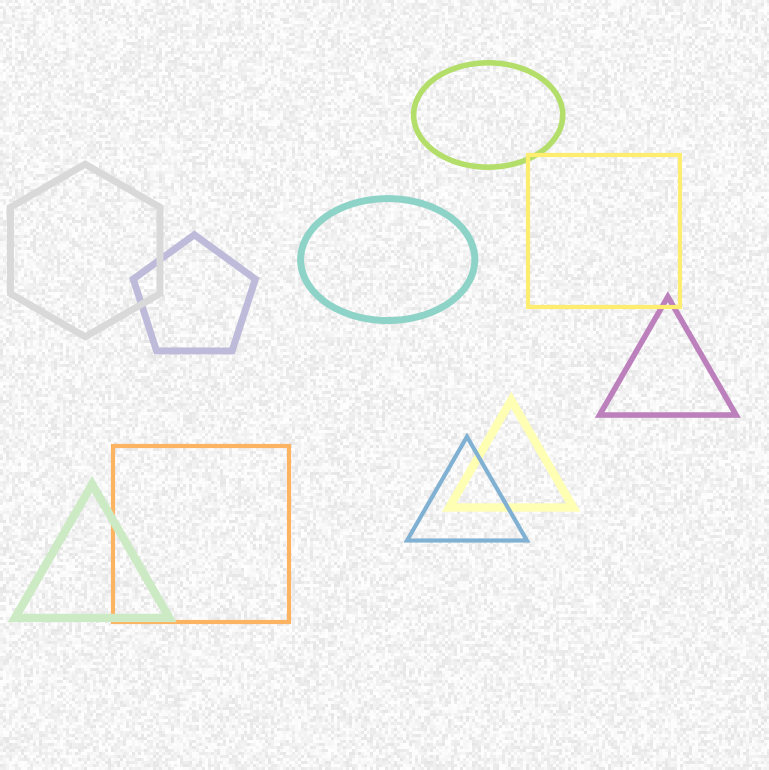[{"shape": "oval", "thickness": 2.5, "radius": 0.57, "center": [0.504, 0.663]}, {"shape": "triangle", "thickness": 3, "radius": 0.46, "center": [0.664, 0.387]}, {"shape": "pentagon", "thickness": 2.5, "radius": 0.42, "center": [0.252, 0.612]}, {"shape": "triangle", "thickness": 1.5, "radius": 0.45, "center": [0.606, 0.343]}, {"shape": "square", "thickness": 1.5, "radius": 0.57, "center": [0.261, 0.307]}, {"shape": "oval", "thickness": 2, "radius": 0.48, "center": [0.634, 0.851]}, {"shape": "hexagon", "thickness": 2.5, "radius": 0.56, "center": [0.111, 0.675]}, {"shape": "triangle", "thickness": 2, "radius": 0.51, "center": [0.867, 0.512]}, {"shape": "triangle", "thickness": 3, "radius": 0.58, "center": [0.12, 0.255]}, {"shape": "square", "thickness": 1.5, "radius": 0.49, "center": [0.784, 0.701]}]